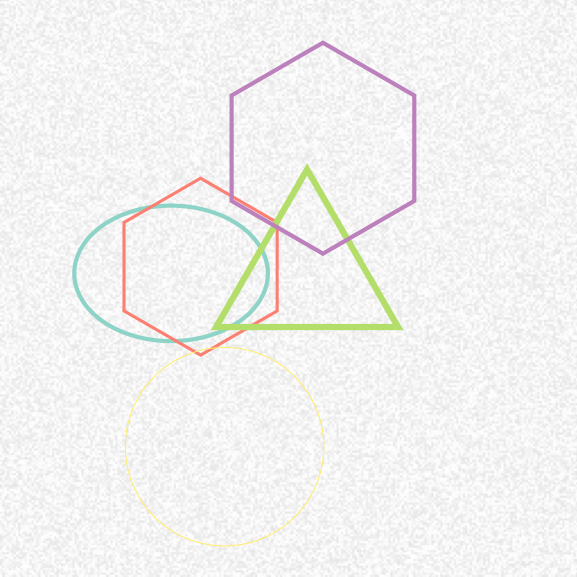[{"shape": "oval", "thickness": 2, "radius": 0.84, "center": [0.296, 0.526]}, {"shape": "hexagon", "thickness": 1.5, "radius": 0.77, "center": [0.347, 0.537]}, {"shape": "triangle", "thickness": 3, "radius": 0.91, "center": [0.532, 0.524]}, {"shape": "hexagon", "thickness": 2, "radius": 0.91, "center": [0.559, 0.743]}, {"shape": "circle", "thickness": 0.5, "radius": 0.86, "center": [0.389, 0.226]}]